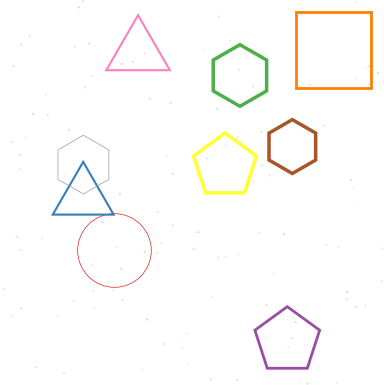[{"shape": "circle", "thickness": 0.5, "radius": 0.48, "center": [0.297, 0.349]}, {"shape": "triangle", "thickness": 1.5, "radius": 0.46, "center": [0.216, 0.488]}, {"shape": "hexagon", "thickness": 2.5, "radius": 0.4, "center": [0.623, 0.804]}, {"shape": "pentagon", "thickness": 2, "radius": 0.44, "center": [0.746, 0.115]}, {"shape": "square", "thickness": 2, "radius": 0.49, "center": [0.867, 0.871]}, {"shape": "pentagon", "thickness": 2.5, "radius": 0.43, "center": [0.585, 0.569]}, {"shape": "hexagon", "thickness": 2.5, "radius": 0.35, "center": [0.759, 0.619]}, {"shape": "triangle", "thickness": 1.5, "radius": 0.48, "center": [0.359, 0.865]}, {"shape": "hexagon", "thickness": 0.5, "radius": 0.38, "center": [0.217, 0.572]}]